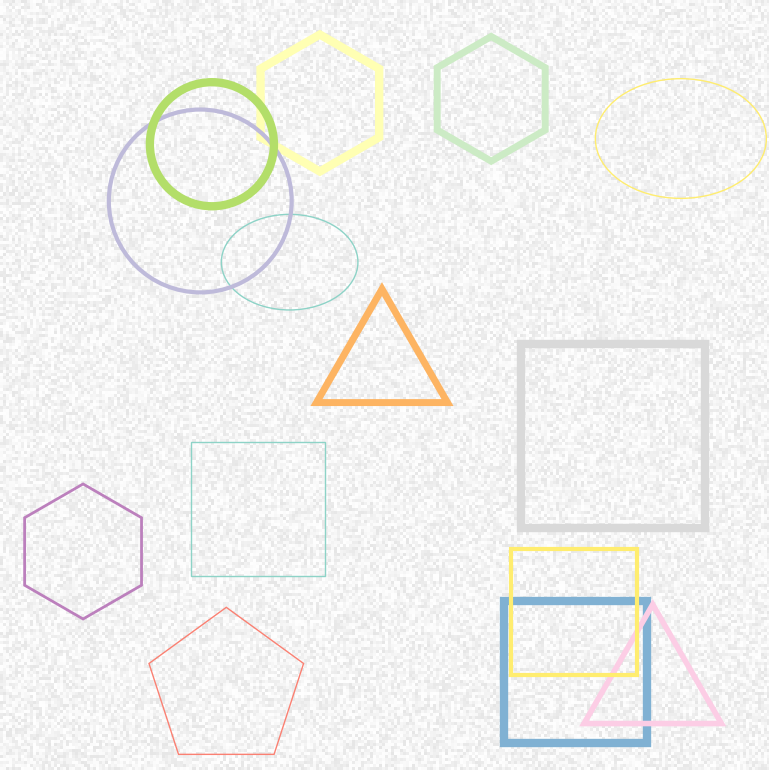[{"shape": "square", "thickness": 0.5, "radius": 0.44, "center": [0.335, 0.339]}, {"shape": "oval", "thickness": 0.5, "radius": 0.44, "center": [0.376, 0.66]}, {"shape": "hexagon", "thickness": 3, "radius": 0.44, "center": [0.415, 0.866]}, {"shape": "circle", "thickness": 1.5, "radius": 0.59, "center": [0.26, 0.739]}, {"shape": "pentagon", "thickness": 0.5, "radius": 0.53, "center": [0.294, 0.106]}, {"shape": "square", "thickness": 3, "radius": 0.46, "center": [0.747, 0.127]}, {"shape": "triangle", "thickness": 2.5, "radius": 0.49, "center": [0.496, 0.526]}, {"shape": "circle", "thickness": 3, "radius": 0.4, "center": [0.275, 0.813]}, {"shape": "triangle", "thickness": 2, "radius": 0.52, "center": [0.848, 0.112]}, {"shape": "square", "thickness": 3, "radius": 0.6, "center": [0.796, 0.433]}, {"shape": "hexagon", "thickness": 1, "radius": 0.44, "center": [0.108, 0.284]}, {"shape": "hexagon", "thickness": 2.5, "radius": 0.4, "center": [0.638, 0.872]}, {"shape": "square", "thickness": 1.5, "radius": 0.41, "center": [0.745, 0.205]}, {"shape": "oval", "thickness": 0.5, "radius": 0.56, "center": [0.884, 0.82]}]